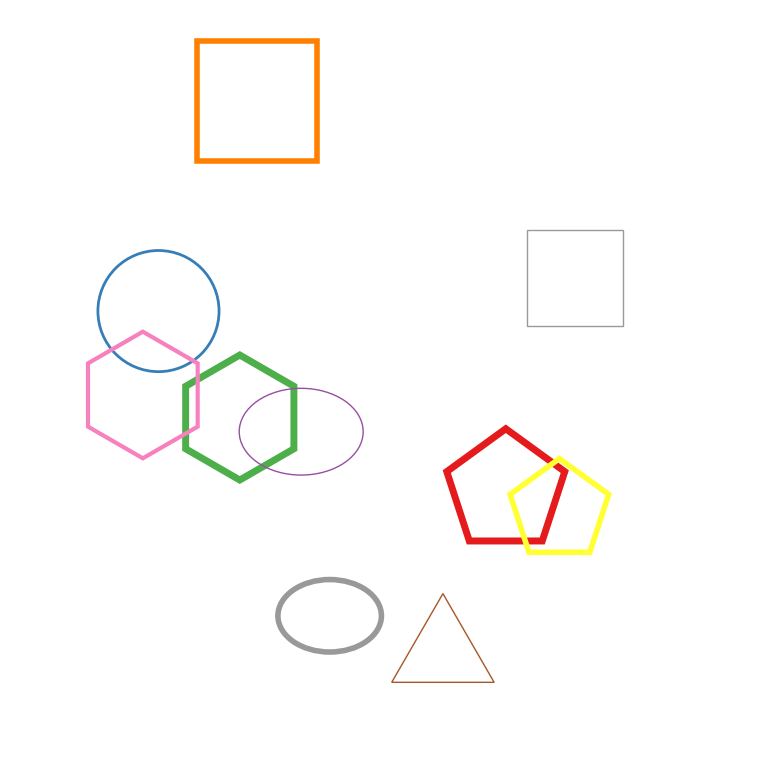[{"shape": "pentagon", "thickness": 2.5, "radius": 0.4, "center": [0.657, 0.363]}, {"shape": "circle", "thickness": 1, "radius": 0.39, "center": [0.206, 0.596]}, {"shape": "hexagon", "thickness": 2.5, "radius": 0.41, "center": [0.311, 0.458]}, {"shape": "oval", "thickness": 0.5, "radius": 0.4, "center": [0.391, 0.439]}, {"shape": "square", "thickness": 2, "radius": 0.39, "center": [0.334, 0.869]}, {"shape": "pentagon", "thickness": 2, "radius": 0.34, "center": [0.726, 0.337]}, {"shape": "triangle", "thickness": 0.5, "radius": 0.38, "center": [0.575, 0.152]}, {"shape": "hexagon", "thickness": 1.5, "radius": 0.41, "center": [0.185, 0.487]}, {"shape": "oval", "thickness": 2, "radius": 0.34, "center": [0.428, 0.2]}, {"shape": "square", "thickness": 0.5, "radius": 0.31, "center": [0.747, 0.639]}]